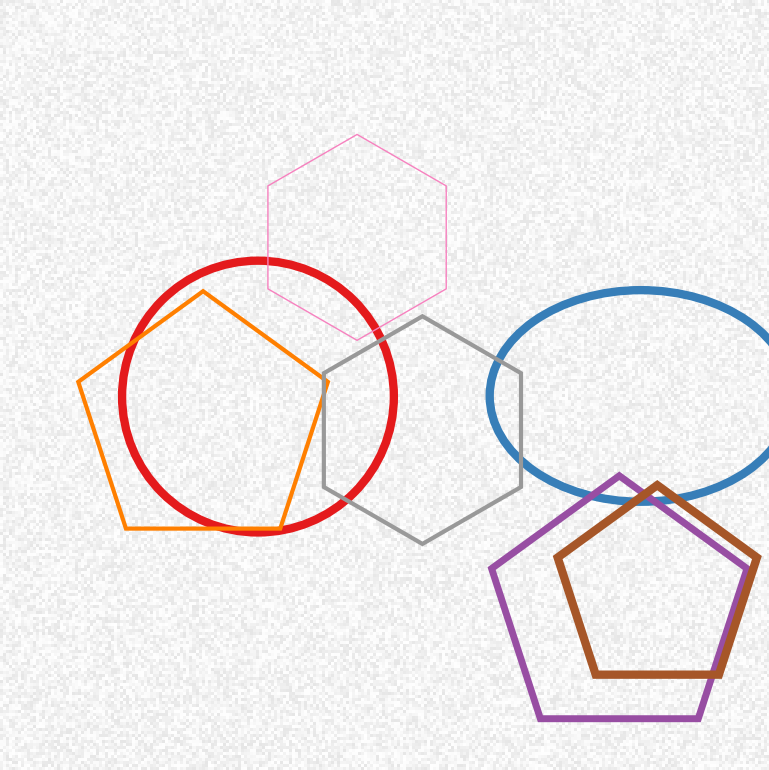[{"shape": "circle", "thickness": 3, "radius": 0.88, "center": [0.335, 0.485]}, {"shape": "oval", "thickness": 3, "radius": 0.98, "center": [0.832, 0.486]}, {"shape": "pentagon", "thickness": 2.5, "radius": 0.87, "center": [0.804, 0.208]}, {"shape": "pentagon", "thickness": 1.5, "radius": 0.85, "center": [0.264, 0.451]}, {"shape": "pentagon", "thickness": 3, "radius": 0.68, "center": [0.854, 0.234]}, {"shape": "hexagon", "thickness": 0.5, "radius": 0.67, "center": [0.464, 0.692]}, {"shape": "hexagon", "thickness": 1.5, "radius": 0.74, "center": [0.549, 0.441]}]